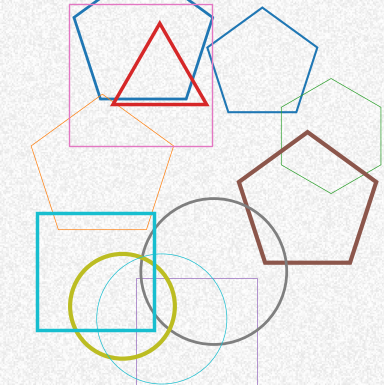[{"shape": "pentagon", "thickness": 2, "radius": 0.95, "center": [0.372, 0.896]}, {"shape": "pentagon", "thickness": 1.5, "radius": 0.75, "center": [0.681, 0.83]}, {"shape": "pentagon", "thickness": 0.5, "radius": 0.97, "center": [0.266, 0.561]}, {"shape": "hexagon", "thickness": 0.5, "radius": 0.75, "center": [0.86, 0.647]}, {"shape": "triangle", "thickness": 2.5, "radius": 0.7, "center": [0.415, 0.799]}, {"shape": "square", "thickness": 0.5, "radius": 0.79, "center": [0.511, 0.12]}, {"shape": "pentagon", "thickness": 3, "radius": 0.94, "center": [0.799, 0.469]}, {"shape": "square", "thickness": 1, "radius": 0.93, "center": [0.364, 0.805]}, {"shape": "circle", "thickness": 2, "radius": 0.95, "center": [0.555, 0.295]}, {"shape": "circle", "thickness": 3, "radius": 0.68, "center": [0.318, 0.204]}, {"shape": "square", "thickness": 2.5, "radius": 0.76, "center": [0.248, 0.295]}, {"shape": "circle", "thickness": 0.5, "radius": 0.84, "center": [0.42, 0.172]}]